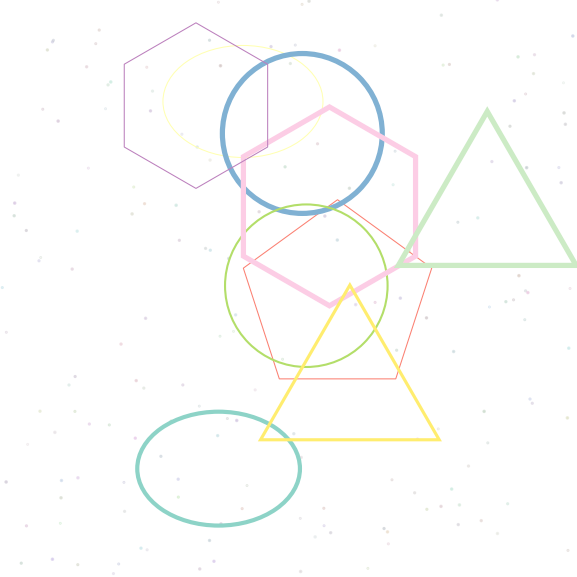[{"shape": "oval", "thickness": 2, "radius": 0.7, "center": [0.379, 0.188]}, {"shape": "oval", "thickness": 0.5, "radius": 0.69, "center": [0.421, 0.823]}, {"shape": "pentagon", "thickness": 0.5, "radius": 0.86, "center": [0.584, 0.482]}, {"shape": "circle", "thickness": 2.5, "radius": 0.69, "center": [0.524, 0.768]}, {"shape": "circle", "thickness": 1, "radius": 0.7, "center": [0.53, 0.504]}, {"shape": "hexagon", "thickness": 2.5, "radius": 0.86, "center": [0.571, 0.642]}, {"shape": "hexagon", "thickness": 0.5, "radius": 0.72, "center": [0.339, 0.816]}, {"shape": "triangle", "thickness": 2.5, "radius": 0.89, "center": [0.844, 0.628]}, {"shape": "triangle", "thickness": 1.5, "radius": 0.89, "center": [0.606, 0.327]}]